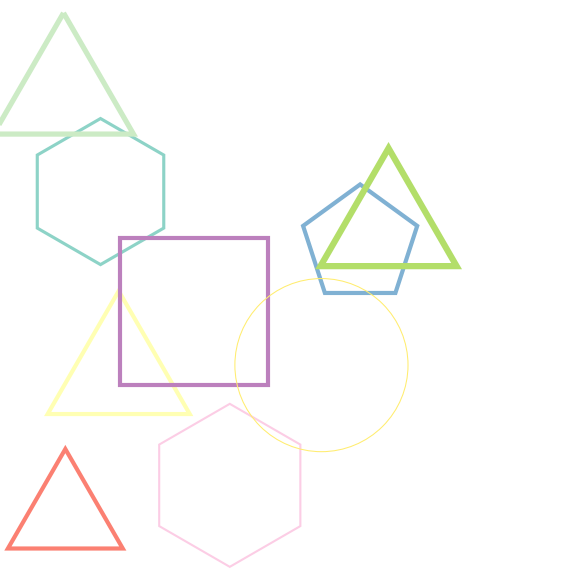[{"shape": "hexagon", "thickness": 1.5, "radius": 0.63, "center": [0.174, 0.667]}, {"shape": "triangle", "thickness": 2, "radius": 0.71, "center": [0.206, 0.353]}, {"shape": "triangle", "thickness": 2, "radius": 0.57, "center": [0.113, 0.107]}, {"shape": "pentagon", "thickness": 2, "radius": 0.52, "center": [0.624, 0.576]}, {"shape": "triangle", "thickness": 3, "radius": 0.68, "center": [0.673, 0.606]}, {"shape": "hexagon", "thickness": 1, "radius": 0.71, "center": [0.398, 0.159]}, {"shape": "square", "thickness": 2, "radius": 0.64, "center": [0.336, 0.459]}, {"shape": "triangle", "thickness": 2.5, "radius": 0.7, "center": [0.11, 0.837]}, {"shape": "circle", "thickness": 0.5, "radius": 0.75, "center": [0.557, 0.367]}]